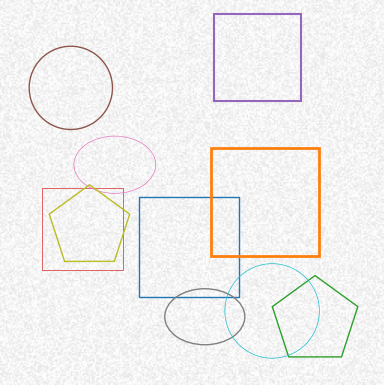[{"shape": "square", "thickness": 1, "radius": 0.65, "center": [0.49, 0.358]}, {"shape": "square", "thickness": 2, "radius": 0.7, "center": [0.689, 0.474]}, {"shape": "pentagon", "thickness": 1, "radius": 0.58, "center": [0.818, 0.167]}, {"shape": "square", "thickness": 0.5, "radius": 0.53, "center": [0.214, 0.405]}, {"shape": "square", "thickness": 1.5, "radius": 0.56, "center": [0.669, 0.85]}, {"shape": "circle", "thickness": 1, "radius": 0.54, "center": [0.184, 0.772]}, {"shape": "oval", "thickness": 0.5, "radius": 0.53, "center": [0.298, 0.572]}, {"shape": "oval", "thickness": 1, "radius": 0.52, "center": [0.532, 0.177]}, {"shape": "pentagon", "thickness": 1, "radius": 0.55, "center": [0.232, 0.41]}, {"shape": "circle", "thickness": 0.5, "radius": 0.61, "center": [0.707, 0.192]}]